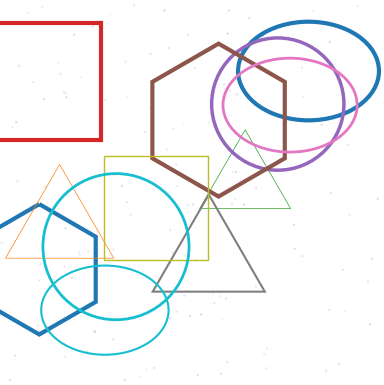[{"shape": "hexagon", "thickness": 3, "radius": 0.85, "center": [0.102, 0.301]}, {"shape": "oval", "thickness": 3, "radius": 0.91, "center": [0.801, 0.816]}, {"shape": "triangle", "thickness": 0.5, "radius": 0.81, "center": [0.155, 0.411]}, {"shape": "triangle", "thickness": 0.5, "radius": 0.68, "center": [0.637, 0.526]}, {"shape": "square", "thickness": 3, "radius": 0.76, "center": [0.11, 0.787]}, {"shape": "circle", "thickness": 2.5, "radius": 0.86, "center": [0.722, 0.73]}, {"shape": "hexagon", "thickness": 3, "radius": 0.99, "center": [0.568, 0.688]}, {"shape": "oval", "thickness": 2, "radius": 0.87, "center": [0.753, 0.727]}, {"shape": "triangle", "thickness": 1.5, "radius": 0.84, "center": [0.542, 0.327]}, {"shape": "square", "thickness": 1, "radius": 0.67, "center": [0.405, 0.46]}, {"shape": "oval", "thickness": 1.5, "radius": 0.83, "center": [0.272, 0.194]}, {"shape": "circle", "thickness": 2, "radius": 0.95, "center": [0.301, 0.359]}]